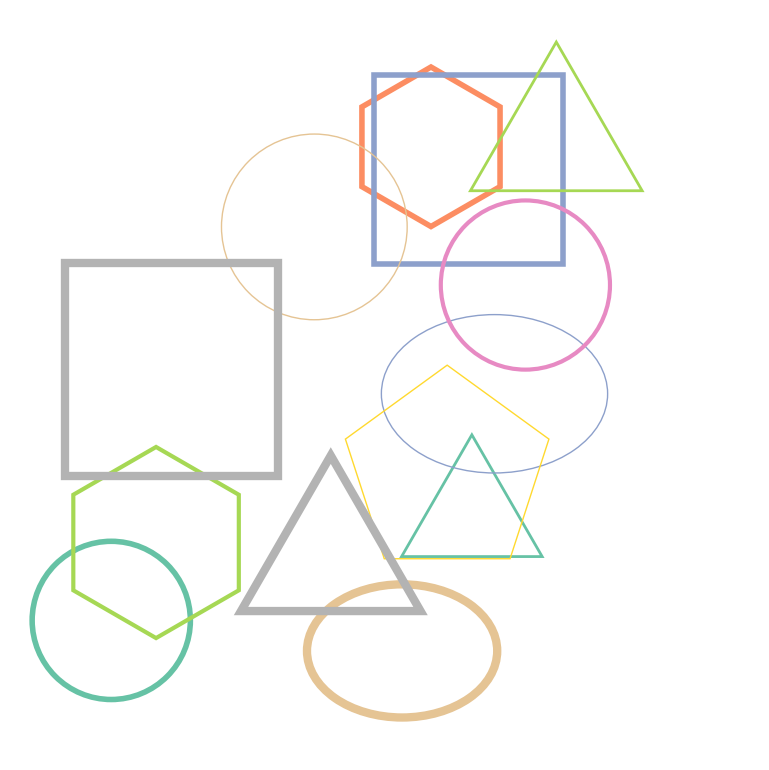[{"shape": "triangle", "thickness": 1, "radius": 0.53, "center": [0.613, 0.33]}, {"shape": "circle", "thickness": 2, "radius": 0.51, "center": [0.144, 0.194]}, {"shape": "hexagon", "thickness": 2, "radius": 0.52, "center": [0.56, 0.809]}, {"shape": "oval", "thickness": 0.5, "radius": 0.73, "center": [0.642, 0.489]}, {"shape": "square", "thickness": 2, "radius": 0.61, "center": [0.609, 0.78]}, {"shape": "circle", "thickness": 1.5, "radius": 0.55, "center": [0.682, 0.63]}, {"shape": "triangle", "thickness": 1, "radius": 0.64, "center": [0.722, 0.817]}, {"shape": "hexagon", "thickness": 1.5, "radius": 0.62, "center": [0.203, 0.295]}, {"shape": "pentagon", "thickness": 0.5, "radius": 0.69, "center": [0.581, 0.387]}, {"shape": "circle", "thickness": 0.5, "radius": 0.6, "center": [0.408, 0.705]}, {"shape": "oval", "thickness": 3, "radius": 0.62, "center": [0.522, 0.155]}, {"shape": "square", "thickness": 3, "radius": 0.69, "center": [0.223, 0.52]}, {"shape": "triangle", "thickness": 3, "radius": 0.67, "center": [0.43, 0.274]}]